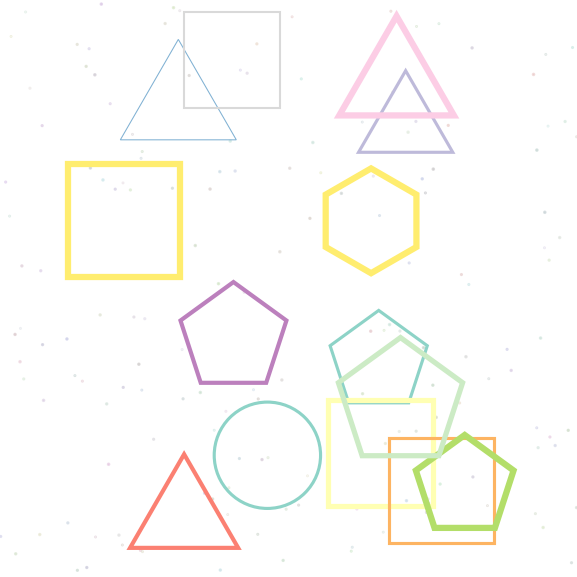[{"shape": "circle", "thickness": 1.5, "radius": 0.46, "center": [0.463, 0.211]}, {"shape": "pentagon", "thickness": 1.5, "radius": 0.44, "center": [0.656, 0.373]}, {"shape": "square", "thickness": 2.5, "radius": 0.46, "center": [0.659, 0.214]}, {"shape": "triangle", "thickness": 1.5, "radius": 0.47, "center": [0.702, 0.783]}, {"shape": "triangle", "thickness": 2, "radius": 0.54, "center": [0.319, 0.104]}, {"shape": "triangle", "thickness": 0.5, "radius": 0.58, "center": [0.309, 0.815]}, {"shape": "square", "thickness": 1.5, "radius": 0.45, "center": [0.765, 0.149]}, {"shape": "pentagon", "thickness": 3, "radius": 0.44, "center": [0.805, 0.157]}, {"shape": "triangle", "thickness": 3, "radius": 0.57, "center": [0.687, 0.857]}, {"shape": "square", "thickness": 1, "radius": 0.42, "center": [0.402, 0.896]}, {"shape": "pentagon", "thickness": 2, "radius": 0.48, "center": [0.404, 0.414]}, {"shape": "pentagon", "thickness": 2.5, "radius": 0.57, "center": [0.694, 0.301]}, {"shape": "hexagon", "thickness": 3, "radius": 0.45, "center": [0.643, 0.617]}, {"shape": "square", "thickness": 3, "radius": 0.49, "center": [0.215, 0.617]}]